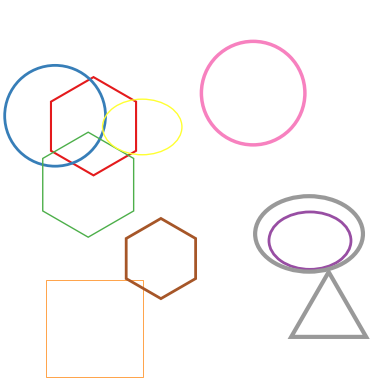[{"shape": "hexagon", "thickness": 1.5, "radius": 0.64, "center": [0.243, 0.672]}, {"shape": "circle", "thickness": 2, "radius": 0.65, "center": [0.143, 0.699]}, {"shape": "hexagon", "thickness": 1, "radius": 0.68, "center": [0.229, 0.52]}, {"shape": "oval", "thickness": 2, "radius": 0.53, "center": [0.805, 0.375]}, {"shape": "square", "thickness": 0.5, "radius": 0.63, "center": [0.246, 0.146]}, {"shape": "oval", "thickness": 1, "radius": 0.52, "center": [0.369, 0.67]}, {"shape": "hexagon", "thickness": 2, "radius": 0.52, "center": [0.418, 0.328]}, {"shape": "circle", "thickness": 2.5, "radius": 0.67, "center": [0.658, 0.758]}, {"shape": "triangle", "thickness": 3, "radius": 0.56, "center": [0.854, 0.181]}, {"shape": "oval", "thickness": 3, "radius": 0.7, "center": [0.803, 0.392]}]